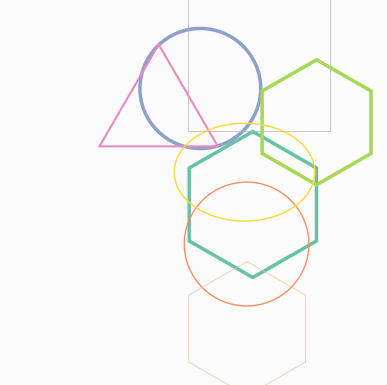[{"shape": "hexagon", "thickness": 2.5, "radius": 0.95, "center": [0.652, 0.469]}, {"shape": "circle", "thickness": 1, "radius": 0.8, "center": [0.636, 0.366]}, {"shape": "circle", "thickness": 2.5, "radius": 0.78, "center": [0.517, 0.77]}, {"shape": "triangle", "thickness": 1.5, "radius": 0.88, "center": [0.409, 0.708]}, {"shape": "hexagon", "thickness": 2.5, "radius": 0.81, "center": [0.817, 0.682]}, {"shape": "oval", "thickness": 1, "radius": 0.91, "center": [0.631, 0.553]}, {"shape": "hexagon", "thickness": 0.5, "radius": 0.87, "center": [0.638, 0.147]}, {"shape": "square", "thickness": 0.5, "radius": 0.92, "center": [0.668, 0.843]}]